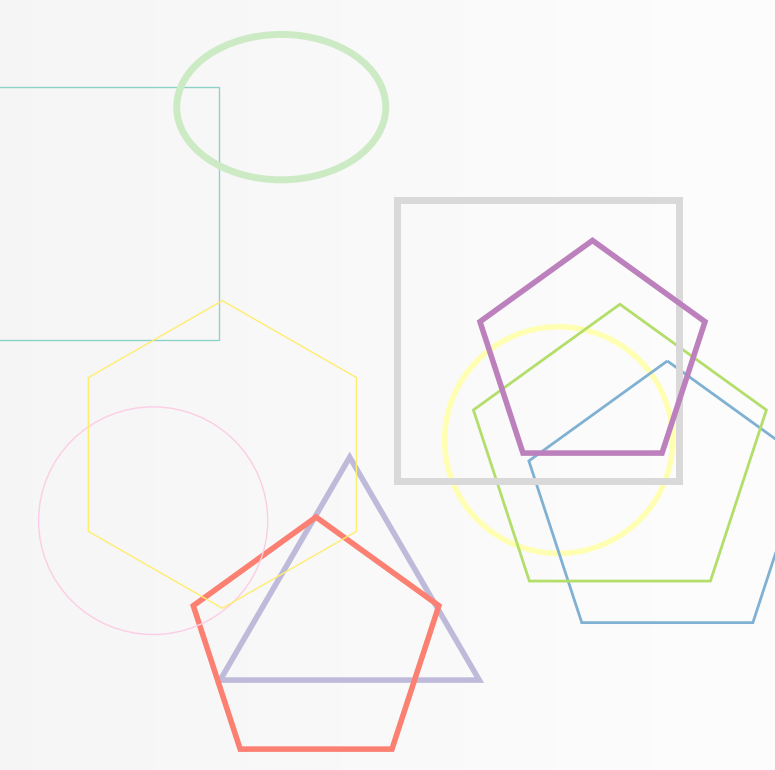[{"shape": "square", "thickness": 0.5, "radius": 0.82, "center": [0.118, 0.723]}, {"shape": "circle", "thickness": 2, "radius": 0.74, "center": [0.721, 0.428]}, {"shape": "triangle", "thickness": 2, "radius": 0.96, "center": [0.451, 0.213]}, {"shape": "pentagon", "thickness": 2, "radius": 0.83, "center": [0.408, 0.162]}, {"shape": "pentagon", "thickness": 1, "radius": 0.94, "center": [0.861, 0.343]}, {"shape": "pentagon", "thickness": 1, "radius": 0.99, "center": [0.8, 0.406]}, {"shape": "circle", "thickness": 0.5, "radius": 0.74, "center": [0.198, 0.324]}, {"shape": "square", "thickness": 2.5, "radius": 0.91, "center": [0.695, 0.558]}, {"shape": "pentagon", "thickness": 2, "radius": 0.76, "center": [0.764, 0.535]}, {"shape": "oval", "thickness": 2.5, "radius": 0.67, "center": [0.363, 0.861]}, {"shape": "hexagon", "thickness": 0.5, "radius": 1.0, "center": [0.287, 0.41]}]